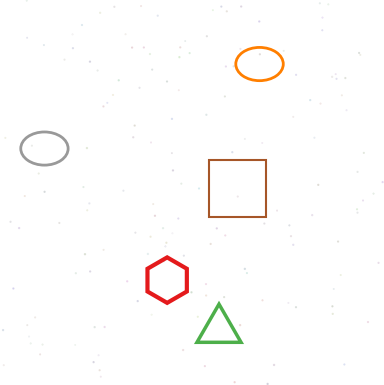[{"shape": "hexagon", "thickness": 3, "radius": 0.3, "center": [0.434, 0.272]}, {"shape": "triangle", "thickness": 2.5, "radius": 0.33, "center": [0.569, 0.144]}, {"shape": "oval", "thickness": 2, "radius": 0.31, "center": [0.674, 0.834]}, {"shape": "square", "thickness": 1.5, "radius": 0.37, "center": [0.616, 0.511]}, {"shape": "oval", "thickness": 2, "radius": 0.31, "center": [0.115, 0.614]}]